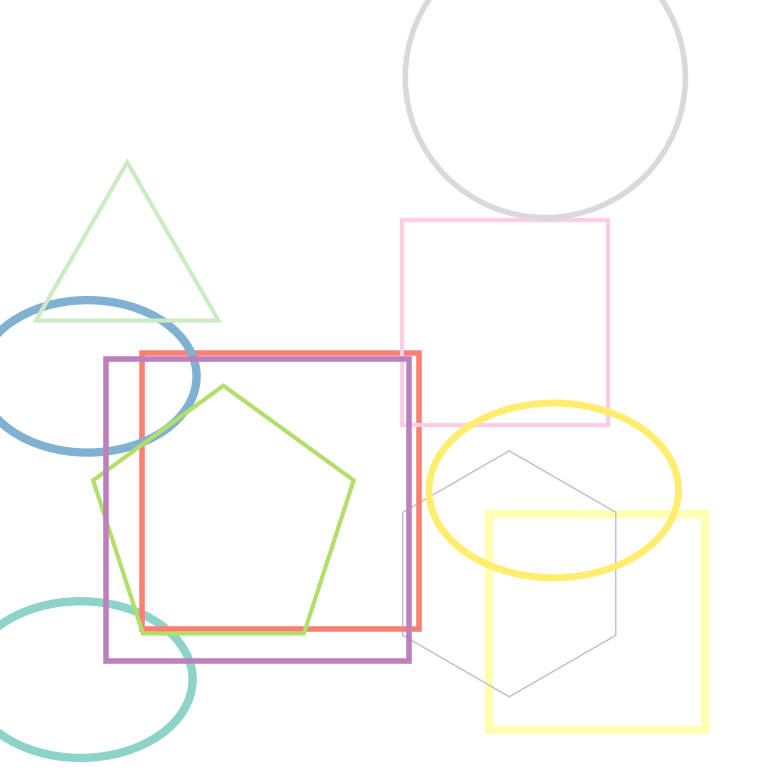[{"shape": "oval", "thickness": 3, "radius": 0.73, "center": [0.105, 0.117]}, {"shape": "square", "thickness": 3, "radius": 0.7, "center": [0.775, 0.192]}, {"shape": "hexagon", "thickness": 0.5, "radius": 0.8, "center": [0.661, 0.255]}, {"shape": "square", "thickness": 2, "radius": 0.9, "center": [0.364, 0.362]}, {"shape": "oval", "thickness": 3, "radius": 0.71, "center": [0.114, 0.511]}, {"shape": "pentagon", "thickness": 1.5, "radius": 0.89, "center": [0.29, 0.321]}, {"shape": "square", "thickness": 1.5, "radius": 0.67, "center": [0.655, 0.581]}, {"shape": "circle", "thickness": 2, "radius": 0.91, "center": [0.708, 0.899]}, {"shape": "square", "thickness": 2, "radius": 0.98, "center": [0.334, 0.338]}, {"shape": "triangle", "thickness": 1.5, "radius": 0.69, "center": [0.165, 0.652]}, {"shape": "oval", "thickness": 2.5, "radius": 0.81, "center": [0.719, 0.363]}]